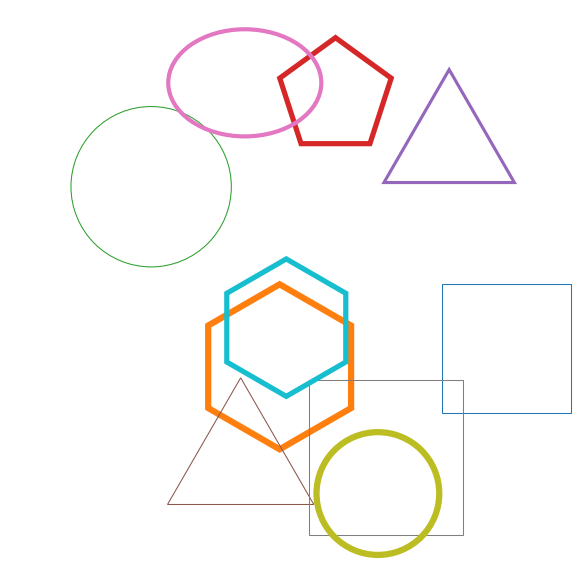[{"shape": "square", "thickness": 0.5, "radius": 0.56, "center": [0.878, 0.395]}, {"shape": "hexagon", "thickness": 3, "radius": 0.71, "center": [0.484, 0.364]}, {"shape": "circle", "thickness": 0.5, "radius": 0.69, "center": [0.262, 0.676]}, {"shape": "pentagon", "thickness": 2.5, "radius": 0.51, "center": [0.581, 0.832]}, {"shape": "triangle", "thickness": 1.5, "radius": 0.65, "center": [0.778, 0.748]}, {"shape": "triangle", "thickness": 0.5, "radius": 0.73, "center": [0.417, 0.199]}, {"shape": "oval", "thickness": 2, "radius": 0.66, "center": [0.424, 0.856]}, {"shape": "square", "thickness": 0.5, "radius": 0.67, "center": [0.668, 0.208]}, {"shape": "circle", "thickness": 3, "radius": 0.53, "center": [0.654, 0.145]}, {"shape": "hexagon", "thickness": 2.5, "radius": 0.59, "center": [0.496, 0.432]}]